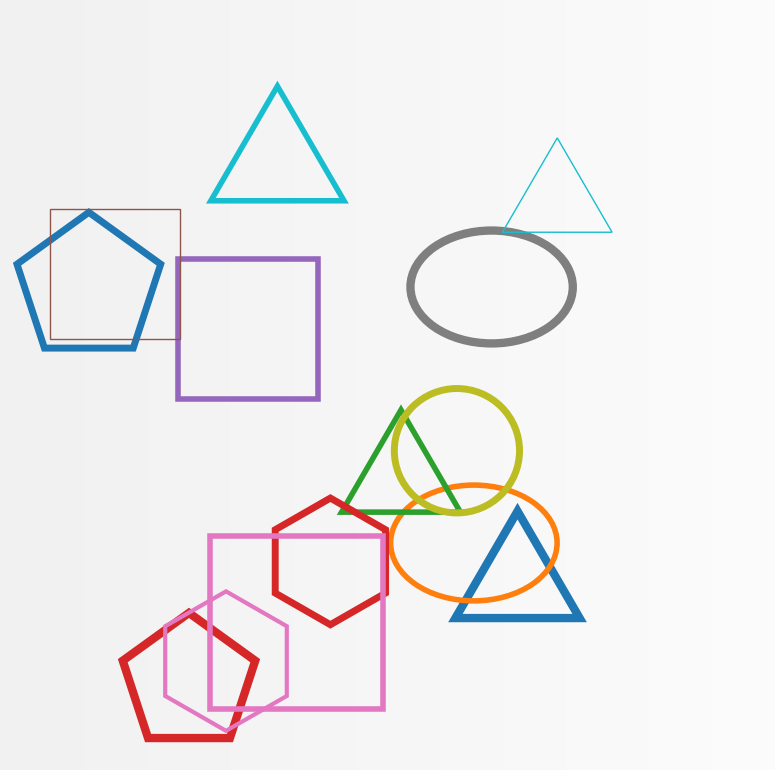[{"shape": "triangle", "thickness": 3, "radius": 0.46, "center": [0.668, 0.244]}, {"shape": "pentagon", "thickness": 2.5, "radius": 0.49, "center": [0.115, 0.627]}, {"shape": "oval", "thickness": 2, "radius": 0.54, "center": [0.611, 0.295]}, {"shape": "triangle", "thickness": 2, "radius": 0.44, "center": [0.517, 0.379]}, {"shape": "pentagon", "thickness": 3, "radius": 0.45, "center": [0.244, 0.114]}, {"shape": "hexagon", "thickness": 2.5, "radius": 0.41, "center": [0.426, 0.271]}, {"shape": "square", "thickness": 2, "radius": 0.45, "center": [0.32, 0.573]}, {"shape": "square", "thickness": 0.5, "radius": 0.42, "center": [0.149, 0.644]}, {"shape": "hexagon", "thickness": 1.5, "radius": 0.45, "center": [0.292, 0.141]}, {"shape": "square", "thickness": 2, "radius": 0.56, "center": [0.383, 0.192]}, {"shape": "oval", "thickness": 3, "radius": 0.52, "center": [0.634, 0.627]}, {"shape": "circle", "thickness": 2.5, "radius": 0.4, "center": [0.59, 0.415]}, {"shape": "triangle", "thickness": 0.5, "radius": 0.41, "center": [0.719, 0.739]}, {"shape": "triangle", "thickness": 2, "radius": 0.5, "center": [0.358, 0.789]}]